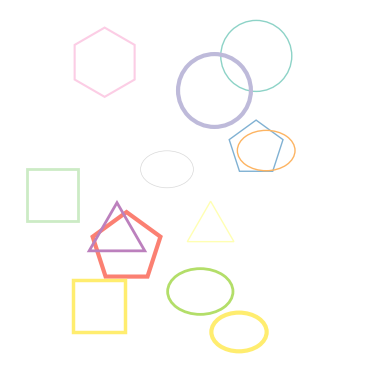[{"shape": "circle", "thickness": 1, "radius": 0.46, "center": [0.666, 0.855]}, {"shape": "triangle", "thickness": 1, "radius": 0.35, "center": [0.547, 0.407]}, {"shape": "circle", "thickness": 3, "radius": 0.47, "center": [0.557, 0.765]}, {"shape": "pentagon", "thickness": 3, "radius": 0.46, "center": [0.329, 0.357]}, {"shape": "pentagon", "thickness": 1, "radius": 0.37, "center": [0.665, 0.615]}, {"shape": "oval", "thickness": 1, "radius": 0.37, "center": [0.691, 0.609]}, {"shape": "oval", "thickness": 2, "radius": 0.42, "center": [0.52, 0.243]}, {"shape": "hexagon", "thickness": 1.5, "radius": 0.45, "center": [0.272, 0.838]}, {"shape": "oval", "thickness": 0.5, "radius": 0.34, "center": [0.434, 0.56]}, {"shape": "triangle", "thickness": 2, "radius": 0.42, "center": [0.304, 0.39]}, {"shape": "square", "thickness": 2, "radius": 0.34, "center": [0.136, 0.493]}, {"shape": "square", "thickness": 2.5, "radius": 0.34, "center": [0.258, 0.206]}, {"shape": "oval", "thickness": 3, "radius": 0.36, "center": [0.621, 0.138]}]